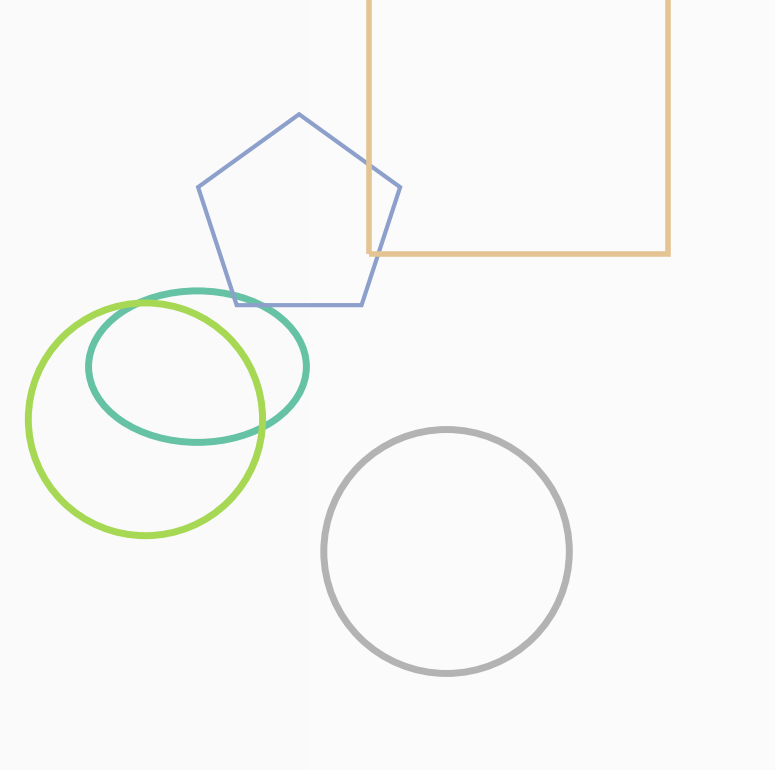[{"shape": "oval", "thickness": 2.5, "radius": 0.7, "center": [0.255, 0.524]}, {"shape": "pentagon", "thickness": 1.5, "radius": 0.69, "center": [0.386, 0.715]}, {"shape": "circle", "thickness": 2.5, "radius": 0.76, "center": [0.188, 0.455]}, {"shape": "square", "thickness": 2, "radius": 0.96, "center": [0.669, 0.863]}, {"shape": "circle", "thickness": 2.5, "radius": 0.79, "center": [0.576, 0.284]}]